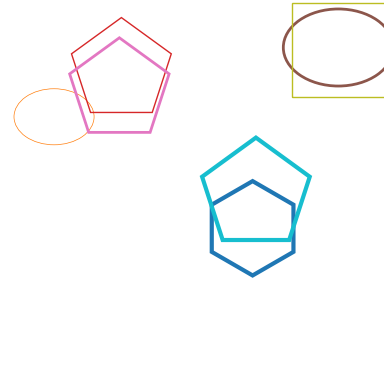[{"shape": "hexagon", "thickness": 3, "radius": 0.61, "center": [0.656, 0.407]}, {"shape": "oval", "thickness": 0.5, "radius": 0.52, "center": [0.14, 0.697]}, {"shape": "pentagon", "thickness": 1, "radius": 0.68, "center": [0.315, 0.818]}, {"shape": "oval", "thickness": 2, "radius": 0.71, "center": [0.879, 0.877]}, {"shape": "pentagon", "thickness": 2, "radius": 0.68, "center": [0.31, 0.766]}, {"shape": "square", "thickness": 1, "radius": 0.61, "center": [0.88, 0.87]}, {"shape": "pentagon", "thickness": 3, "radius": 0.73, "center": [0.665, 0.496]}]